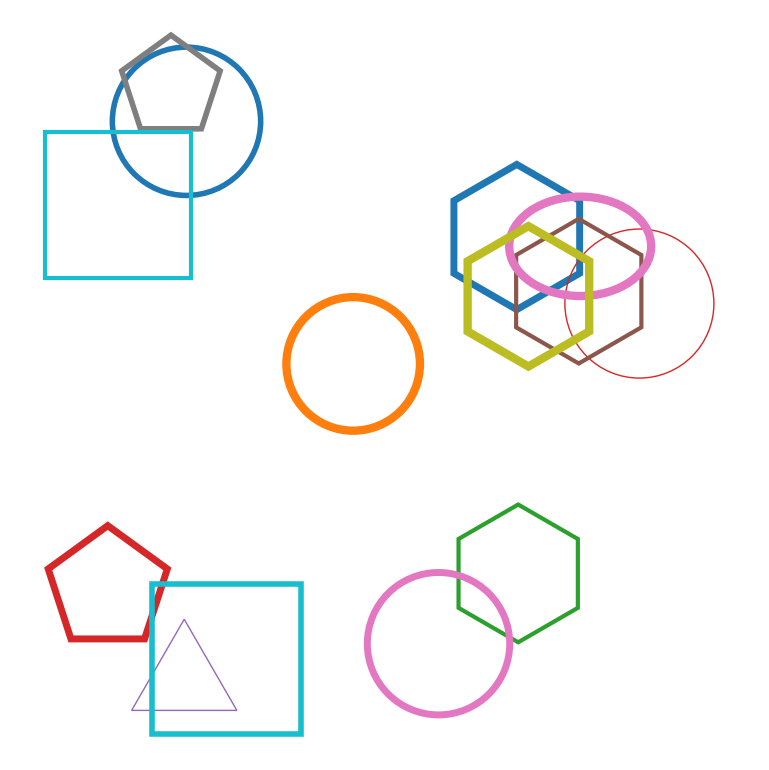[{"shape": "hexagon", "thickness": 2.5, "radius": 0.47, "center": [0.671, 0.692]}, {"shape": "circle", "thickness": 2, "radius": 0.48, "center": [0.242, 0.842]}, {"shape": "circle", "thickness": 3, "radius": 0.43, "center": [0.459, 0.527]}, {"shape": "hexagon", "thickness": 1.5, "radius": 0.45, "center": [0.673, 0.255]}, {"shape": "circle", "thickness": 0.5, "radius": 0.48, "center": [0.83, 0.606]}, {"shape": "pentagon", "thickness": 2.5, "radius": 0.41, "center": [0.14, 0.236]}, {"shape": "triangle", "thickness": 0.5, "radius": 0.39, "center": [0.239, 0.117]}, {"shape": "hexagon", "thickness": 1.5, "radius": 0.47, "center": [0.752, 0.622]}, {"shape": "circle", "thickness": 2.5, "radius": 0.46, "center": [0.569, 0.164]}, {"shape": "oval", "thickness": 3, "radius": 0.46, "center": [0.753, 0.68]}, {"shape": "pentagon", "thickness": 2, "radius": 0.34, "center": [0.222, 0.887]}, {"shape": "hexagon", "thickness": 3, "radius": 0.46, "center": [0.686, 0.615]}, {"shape": "square", "thickness": 2, "radius": 0.48, "center": [0.295, 0.144]}, {"shape": "square", "thickness": 1.5, "radius": 0.47, "center": [0.154, 0.734]}]